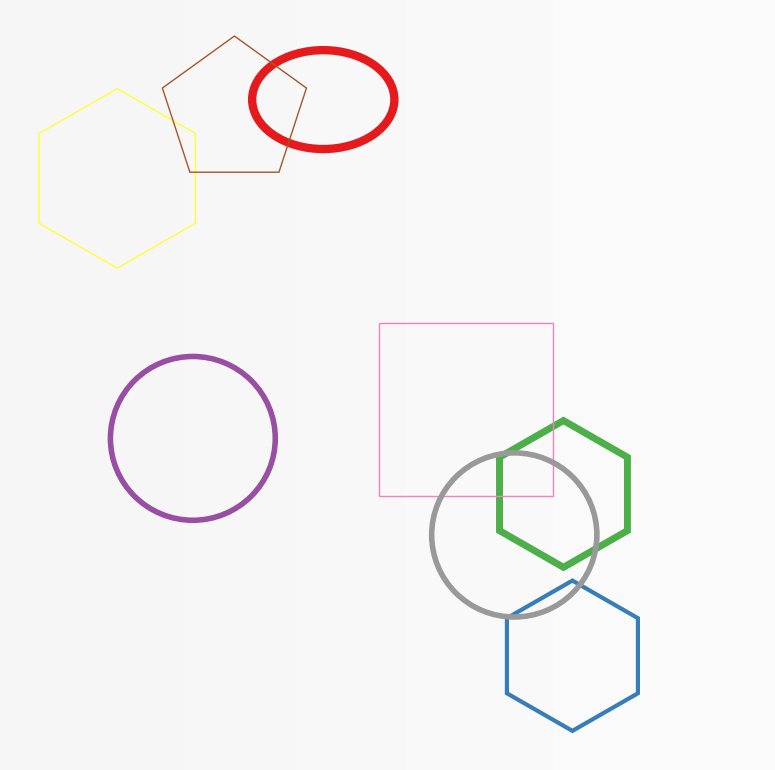[{"shape": "oval", "thickness": 3, "radius": 0.46, "center": [0.417, 0.871]}, {"shape": "hexagon", "thickness": 1.5, "radius": 0.49, "center": [0.739, 0.148]}, {"shape": "hexagon", "thickness": 2.5, "radius": 0.48, "center": [0.727, 0.359]}, {"shape": "circle", "thickness": 2, "radius": 0.53, "center": [0.249, 0.431]}, {"shape": "hexagon", "thickness": 0.5, "radius": 0.58, "center": [0.151, 0.768]}, {"shape": "pentagon", "thickness": 0.5, "radius": 0.49, "center": [0.302, 0.855]}, {"shape": "square", "thickness": 0.5, "radius": 0.56, "center": [0.601, 0.469]}, {"shape": "circle", "thickness": 2, "radius": 0.53, "center": [0.664, 0.305]}]